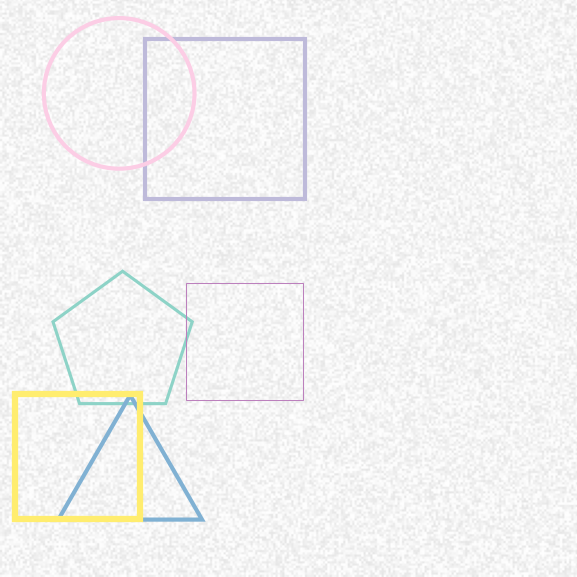[{"shape": "pentagon", "thickness": 1.5, "radius": 0.63, "center": [0.212, 0.403]}, {"shape": "square", "thickness": 2, "radius": 0.69, "center": [0.389, 0.793]}, {"shape": "triangle", "thickness": 2, "radius": 0.72, "center": [0.225, 0.171]}, {"shape": "circle", "thickness": 2, "radius": 0.65, "center": [0.206, 0.837]}, {"shape": "square", "thickness": 0.5, "radius": 0.5, "center": [0.424, 0.408]}, {"shape": "square", "thickness": 3, "radius": 0.54, "center": [0.134, 0.209]}]